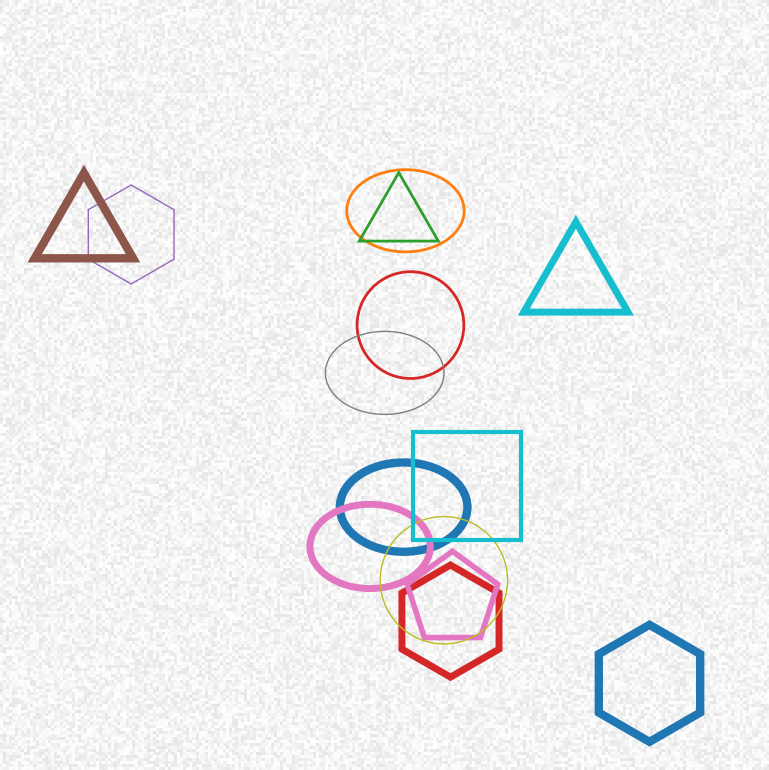[{"shape": "oval", "thickness": 3, "radius": 0.41, "center": [0.524, 0.341]}, {"shape": "hexagon", "thickness": 3, "radius": 0.38, "center": [0.844, 0.113]}, {"shape": "oval", "thickness": 1, "radius": 0.38, "center": [0.527, 0.726]}, {"shape": "triangle", "thickness": 1, "radius": 0.3, "center": [0.518, 0.717]}, {"shape": "hexagon", "thickness": 2.5, "radius": 0.36, "center": [0.585, 0.193]}, {"shape": "circle", "thickness": 1, "radius": 0.35, "center": [0.533, 0.578]}, {"shape": "hexagon", "thickness": 0.5, "radius": 0.32, "center": [0.17, 0.696]}, {"shape": "triangle", "thickness": 3, "radius": 0.37, "center": [0.109, 0.701]}, {"shape": "oval", "thickness": 2.5, "radius": 0.39, "center": [0.481, 0.29]}, {"shape": "pentagon", "thickness": 2, "radius": 0.31, "center": [0.588, 0.222]}, {"shape": "oval", "thickness": 0.5, "radius": 0.39, "center": [0.5, 0.516]}, {"shape": "circle", "thickness": 0.5, "radius": 0.41, "center": [0.576, 0.246]}, {"shape": "square", "thickness": 1.5, "radius": 0.35, "center": [0.606, 0.368]}, {"shape": "triangle", "thickness": 2.5, "radius": 0.39, "center": [0.748, 0.634]}]